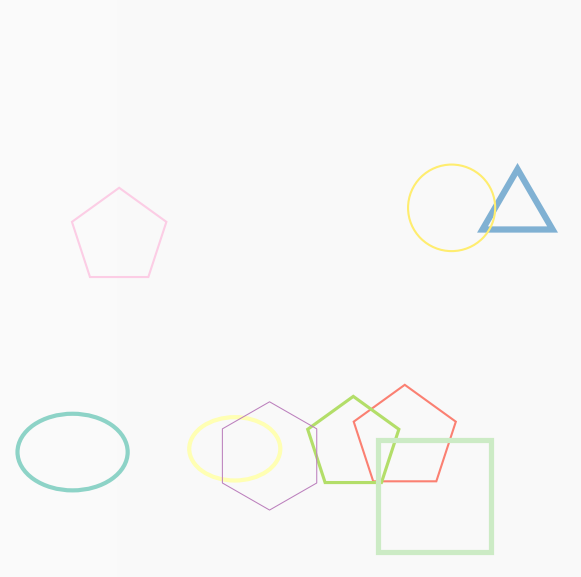[{"shape": "oval", "thickness": 2, "radius": 0.47, "center": [0.125, 0.216]}, {"shape": "oval", "thickness": 2, "radius": 0.39, "center": [0.404, 0.222]}, {"shape": "pentagon", "thickness": 1, "radius": 0.46, "center": [0.696, 0.24]}, {"shape": "triangle", "thickness": 3, "radius": 0.35, "center": [0.89, 0.637]}, {"shape": "pentagon", "thickness": 1.5, "radius": 0.41, "center": [0.608, 0.23]}, {"shape": "pentagon", "thickness": 1, "radius": 0.43, "center": [0.205, 0.589]}, {"shape": "hexagon", "thickness": 0.5, "radius": 0.47, "center": [0.464, 0.21]}, {"shape": "square", "thickness": 2.5, "radius": 0.49, "center": [0.748, 0.141]}, {"shape": "circle", "thickness": 1, "radius": 0.37, "center": [0.777, 0.639]}]